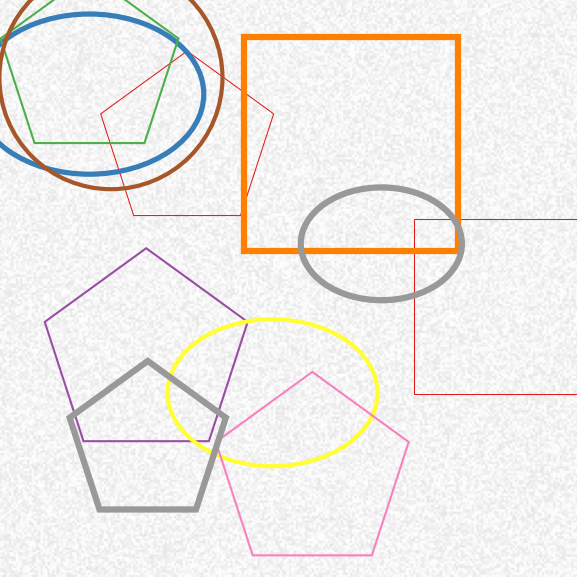[{"shape": "pentagon", "thickness": 0.5, "radius": 0.79, "center": [0.324, 0.753]}, {"shape": "square", "thickness": 0.5, "radius": 0.75, "center": [0.869, 0.468]}, {"shape": "oval", "thickness": 2.5, "radius": 0.99, "center": [0.155, 0.836]}, {"shape": "pentagon", "thickness": 1, "radius": 0.81, "center": [0.155, 0.882]}, {"shape": "pentagon", "thickness": 1, "radius": 0.92, "center": [0.253, 0.385]}, {"shape": "square", "thickness": 3, "radius": 0.93, "center": [0.608, 0.75]}, {"shape": "oval", "thickness": 2, "radius": 0.91, "center": [0.472, 0.319]}, {"shape": "circle", "thickness": 2, "radius": 0.97, "center": [0.192, 0.865]}, {"shape": "pentagon", "thickness": 1, "radius": 0.88, "center": [0.541, 0.18]}, {"shape": "oval", "thickness": 3, "radius": 0.7, "center": [0.66, 0.577]}, {"shape": "pentagon", "thickness": 3, "radius": 0.71, "center": [0.256, 0.232]}]